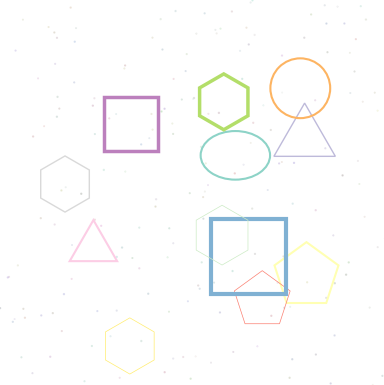[{"shape": "oval", "thickness": 1.5, "radius": 0.45, "center": [0.611, 0.597]}, {"shape": "pentagon", "thickness": 1.5, "radius": 0.44, "center": [0.796, 0.284]}, {"shape": "triangle", "thickness": 1, "radius": 0.46, "center": [0.791, 0.64]}, {"shape": "pentagon", "thickness": 0.5, "radius": 0.38, "center": [0.681, 0.221]}, {"shape": "square", "thickness": 3, "radius": 0.48, "center": [0.645, 0.334]}, {"shape": "circle", "thickness": 1.5, "radius": 0.39, "center": [0.78, 0.771]}, {"shape": "hexagon", "thickness": 2.5, "radius": 0.36, "center": [0.581, 0.736]}, {"shape": "triangle", "thickness": 1.5, "radius": 0.36, "center": [0.243, 0.357]}, {"shape": "hexagon", "thickness": 1, "radius": 0.36, "center": [0.169, 0.522]}, {"shape": "square", "thickness": 2.5, "radius": 0.35, "center": [0.34, 0.678]}, {"shape": "hexagon", "thickness": 0.5, "radius": 0.39, "center": [0.577, 0.389]}, {"shape": "hexagon", "thickness": 0.5, "radius": 0.36, "center": [0.337, 0.101]}]